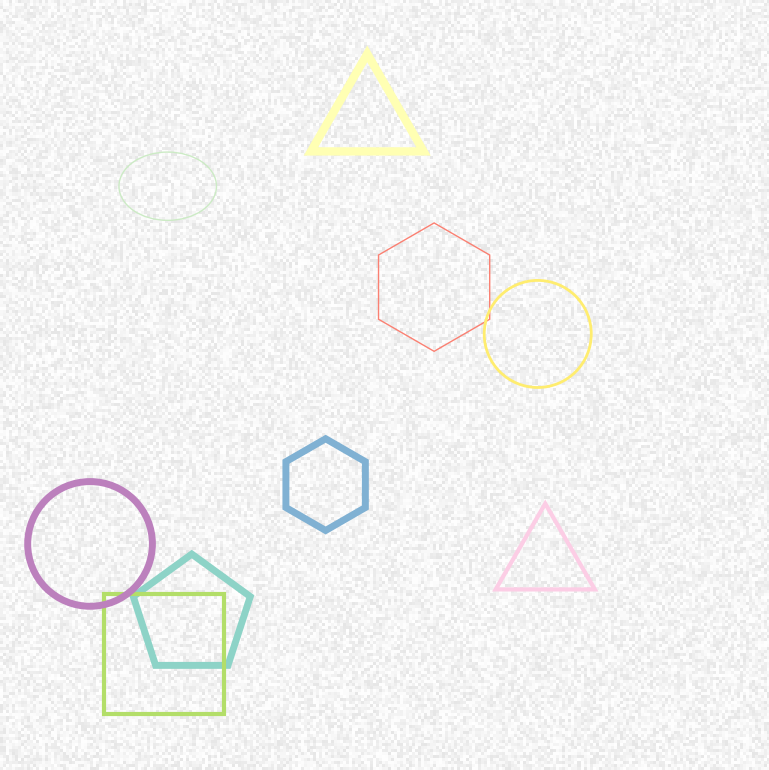[{"shape": "pentagon", "thickness": 2.5, "radius": 0.4, "center": [0.249, 0.201]}, {"shape": "triangle", "thickness": 3, "radius": 0.42, "center": [0.477, 0.846]}, {"shape": "hexagon", "thickness": 0.5, "radius": 0.42, "center": [0.564, 0.627]}, {"shape": "hexagon", "thickness": 2.5, "radius": 0.3, "center": [0.423, 0.371]}, {"shape": "square", "thickness": 1.5, "radius": 0.39, "center": [0.213, 0.15]}, {"shape": "triangle", "thickness": 1.5, "radius": 0.37, "center": [0.708, 0.272]}, {"shape": "circle", "thickness": 2.5, "radius": 0.4, "center": [0.117, 0.294]}, {"shape": "oval", "thickness": 0.5, "radius": 0.32, "center": [0.218, 0.758]}, {"shape": "circle", "thickness": 1, "radius": 0.35, "center": [0.698, 0.566]}]